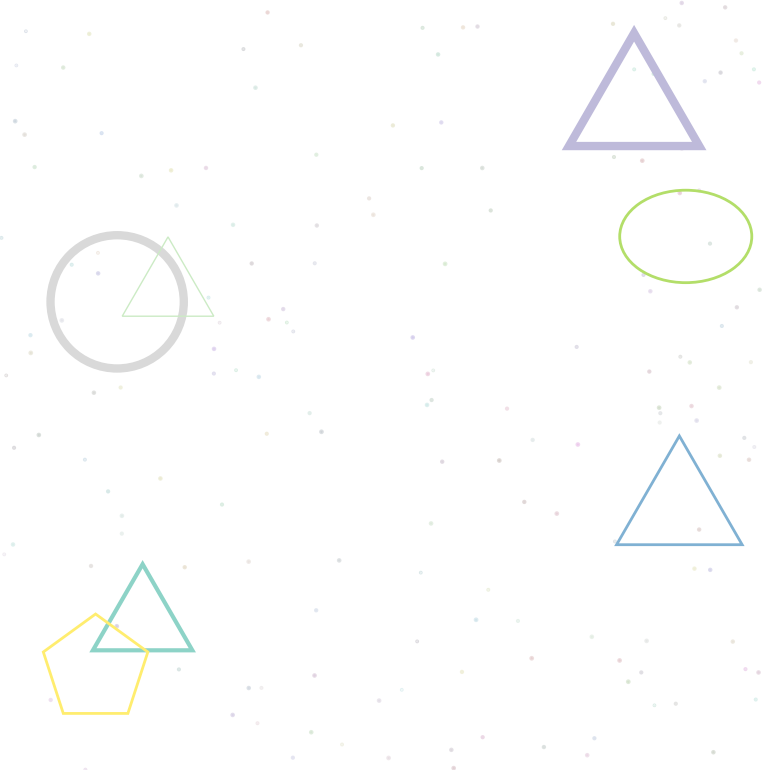[{"shape": "triangle", "thickness": 1.5, "radius": 0.37, "center": [0.185, 0.193]}, {"shape": "triangle", "thickness": 3, "radius": 0.49, "center": [0.824, 0.859]}, {"shape": "triangle", "thickness": 1, "radius": 0.47, "center": [0.882, 0.34]}, {"shape": "oval", "thickness": 1, "radius": 0.43, "center": [0.891, 0.693]}, {"shape": "circle", "thickness": 3, "radius": 0.43, "center": [0.152, 0.608]}, {"shape": "triangle", "thickness": 0.5, "radius": 0.34, "center": [0.218, 0.624]}, {"shape": "pentagon", "thickness": 1, "radius": 0.36, "center": [0.124, 0.131]}]